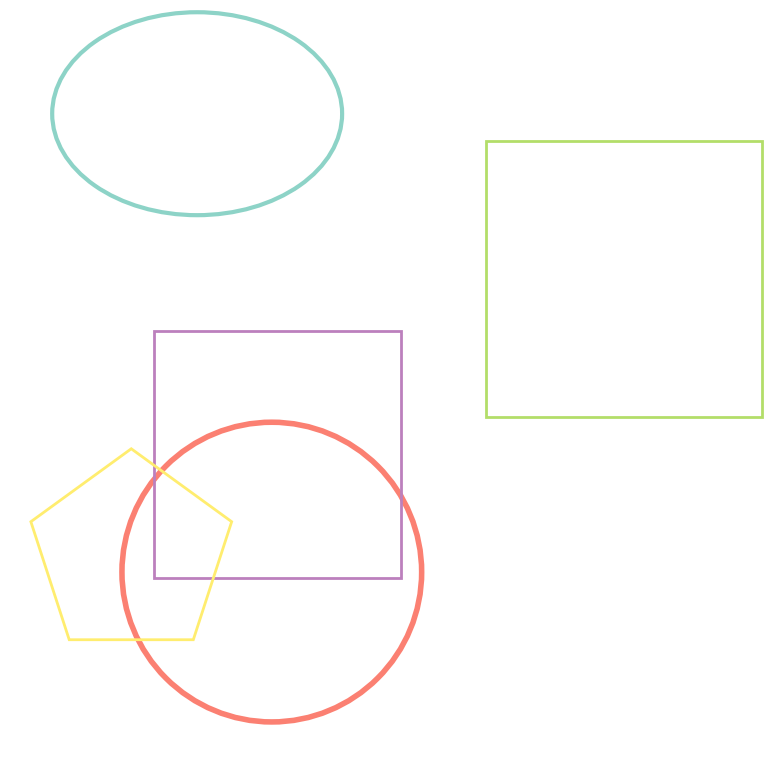[{"shape": "oval", "thickness": 1.5, "radius": 0.94, "center": [0.256, 0.852]}, {"shape": "circle", "thickness": 2, "radius": 0.97, "center": [0.353, 0.257]}, {"shape": "square", "thickness": 1, "radius": 0.9, "center": [0.81, 0.637]}, {"shape": "square", "thickness": 1, "radius": 0.8, "center": [0.361, 0.409]}, {"shape": "pentagon", "thickness": 1, "radius": 0.69, "center": [0.17, 0.28]}]